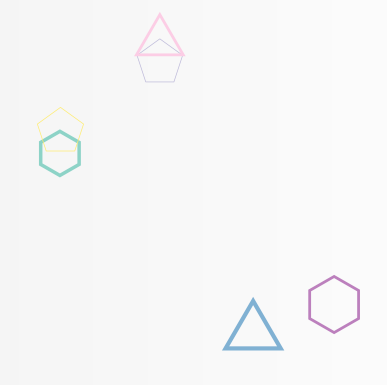[{"shape": "hexagon", "thickness": 2.5, "radius": 0.29, "center": [0.155, 0.602]}, {"shape": "pentagon", "thickness": 0.5, "radius": 0.31, "center": [0.412, 0.837]}, {"shape": "triangle", "thickness": 3, "radius": 0.41, "center": [0.653, 0.136]}, {"shape": "triangle", "thickness": 2, "radius": 0.35, "center": [0.412, 0.892]}, {"shape": "hexagon", "thickness": 2, "radius": 0.36, "center": [0.862, 0.209]}, {"shape": "pentagon", "thickness": 0.5, "radius": 0.31, "center": [0.156, 0.658]}]